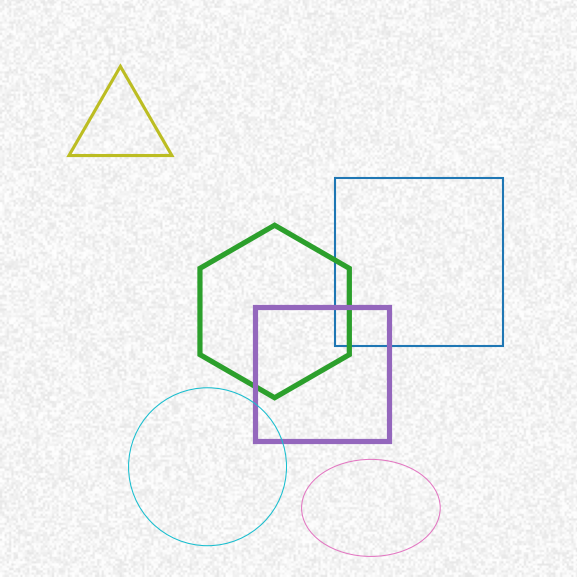[{"shape": "square", "thickness": 1, "radius": 0.73, "center": [0.726, 0.545]}, {"shape": "hexagon", "thickness": 2.5, "radius": 0.75, "center": [0.476, 0.46]}, {"shape": "square", "thickness": 2.5, "radius": 0.58, "center": [0.558, 0.352]}, {"shape": "oval", "thickness": 0.5, "radius": 0.6, "center": [0.642, 0.12]}, {"shape": "triangle", "thickness": 1.5, "radius": 0.51, "center": [0.209, 0.781]}, {"shape": "circle", "thickness": 0.5, "radius": 0.68, "center": [0.359, 0.191]}]